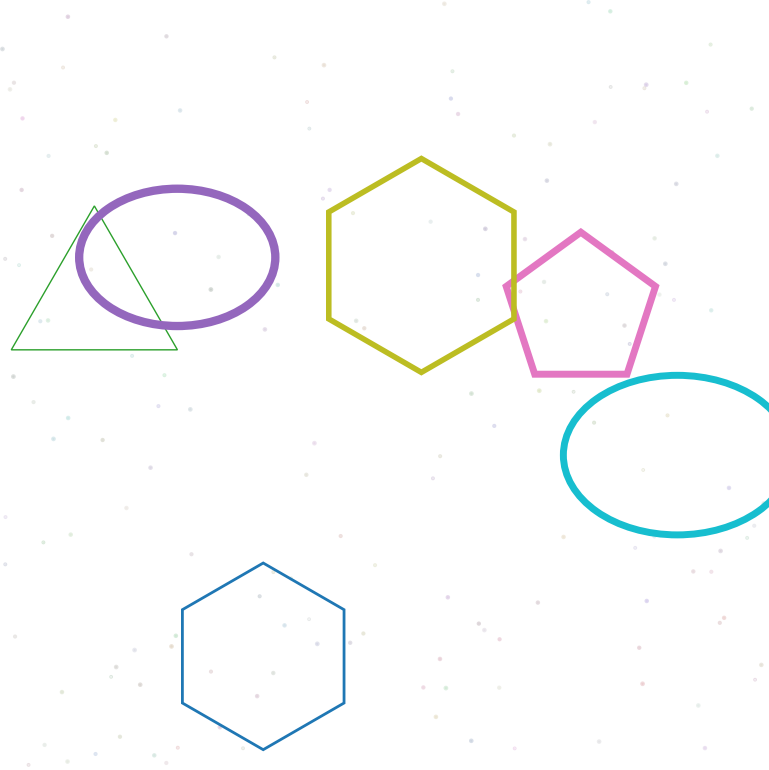[{"shape": "hexagon", "thickness": 1, "radius": 0.61, "center": [0.342, 0.148]}, {"shape": "triangle", "thickness": 0.5, "radius": 0.62, "center": [0.123, 0.608]}, {"shape": "oval", "thickness": 3, "radius": 0.64, "center": [0.23, 0.666]}, {"shape": "pentagon", "thickness": 2.5, "radius": 0.51, "center": [0.754, 0.596]}, {"shape": "hexagon", "thickness": 2, "radius": 0.69, "center": [0.547, 0.655]}, {"shape": "oval", "thickness": 2.5, "radius": 0.74, "center": [0.88, 0.409]}]